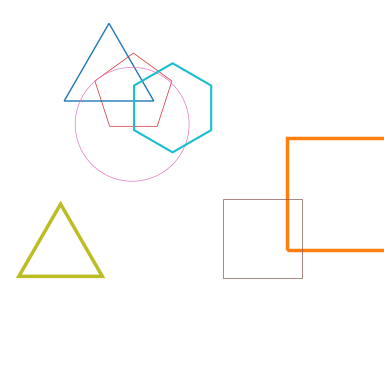[{"shape": "triangle", "thickness": 1, "radius": 0.67, "center": [0.283, 0.805]}, {"shape": "square", "thickness": 2.5, "radius": 0.73, "center": [0.892, 0.495]}, {"shape": "pentagon", "thickness": 0.5, "radius": 0.53, "center": [0.347, 0.757]}, {"shape": "square", "thickness": 0.5, "radius": 0.51, "center": [0.682, 0.38]}, {"shape": "circle", "thickness": 0.5, "radius": 0.74, "center": [0.343, 0.677]}, {"shape": "triangle", "thickness": 2.5, "radius": 0.63, "center": [0.157, 0.345]}, {"shape": "hexagon", "thickness": 1.5, "radius": 0.58, "center": [0.448, 0.72]}]